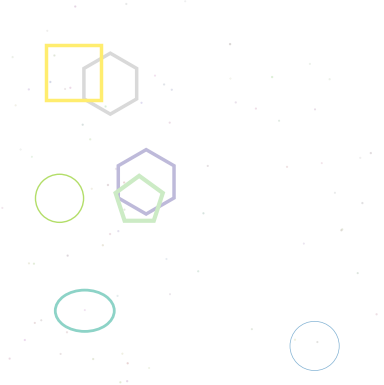[{"shape": "oval", "thickness": 2, "radius": 0.38, "center": [0.22, 0.193]}, {"shape": "hexagon", "thickness": 2.5, "radius": 0.42, "center": [0.38, 0.528]}, {"shape": "circle", "thickness": 0.5, "radius": 0.32, "center": [0.817, 0.101]}, {"shape": "circle", "thickness": 1, "radius": 0.31, "center": [0.155, 0.485]}, {"shape": "hexagon", "thickness": 2.5, "radius": 0.4, "center": [0.286, 0.783]}, {"shape": "pentagon", "thickness": 3, "radius": 0.32, "center": [0.362, 0.479]}, {"shape": "square", "thickness": 2.5, "radius": 0.36, "center": [0.191, 0.811]}]